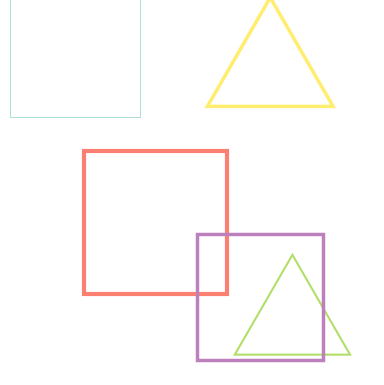[{"shape": "square", "thickness": 0.5, "radius": 0.85, "center": [0.194, 0.866]}, {"shape": "square", "thickness": 3, "radius": 0.93, "center": [0.404, 0.421]}, {"shape": "triangle", "thickness": 1.5, "radius": 0.86, "center": [0.76, 0.165]}, {"shape": "square", "thickness": 2.5, "radius": 0.82, "center": [0.675, 0.229]}, {"shape": "triangle", "thickness": 2.5, "radius": 0.94, "center": [0.702, 0.818]}]